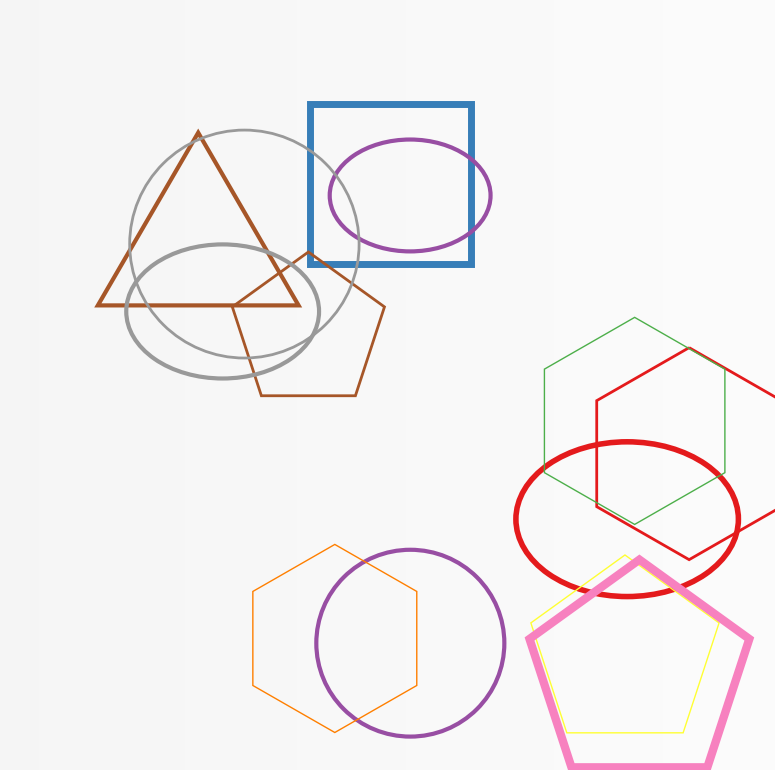[{"shape": "oval", "thickness": 2, "radius": 0.72, "center": [0.809, 0.326]}, {"shape": "hexagon", "thickness": 1, "radius": 0.69, "center": [0.889, 0.411]}, {"shape": "square", "thickness": 2.5, "radius": 0.52, "center": [0.504, 0.761]}, {"shape": "hexagon", "thickness": 0.5, "radius": 0.67, "center": [0.819, 0.453]}, {"shape": "circle", "thickness": 1.5, "radius": 0.61, "center": [0.529, 0.165]}, {"shape": "oval", "thickness": 1.5, "radius": 0.52, "center": [0.529, 0.746]}, {"shape": "hexagon", "thickness": 0.5, "radius": 0.61, "center": [0.432, 0.171]}, {"shape": "pentagon", "thickness": 0.5, "radius": 0.64, "center": [0.806, 0.152]}, {"shape": "pentagon", "thickness": 1, "radius": 0.52, "center": [0.398, 0.57]}, {"shape": "triangle", "thickness": 1.5, "radius": 0.75, "center": [0.256, 0.678]}, {"shape": "pentagon", "thickness": 3, "radius": 0.75, "center": [0.825, 0.124]}, {"shape": "oval", "thickness": 1.5, "radius": 0.62, "center": [0.287, 0.596]}, {"shape": "circle", "thickness": 1, "radius": 0.74, "center": [0.315, 0.683]}]